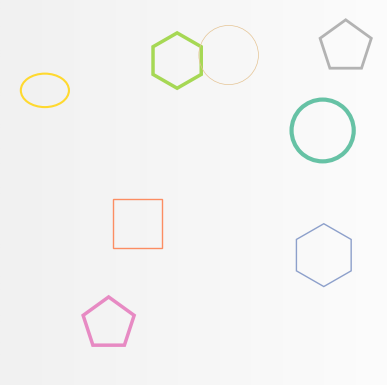[{"shape": "circle", "thickness": 3, "radius": 0.4, "center": [0.833, 0.661]}, {"shape": "square", "thickness": 1, "radius": 0.32, "center": [0.356, 0.419]}, {"shape": "hexagon", "thickness": 1, "radius": 0.41, "center": [0.836, 0.337]}, {"shape": "pentagon", "thickness": 2.5, "radius": 0.35, "center": [0.28, 0.159]}, {"shape": "hexagon", "thickness": 2.5, "radius": 0.36, "center": [0.457, 0.843]}, {"shape": "oval", "thickness": 1.5, "radius": 0.31, "center": [0.116, 0.765]}, {"shape": "circle", "thickness": 0.5, "radius": 0.38, "center": [0.59, 0.857]}, {"shape": "pentagon", "thickness": 2, "radius": 0.35, "center": [0.892, 0.879]}]